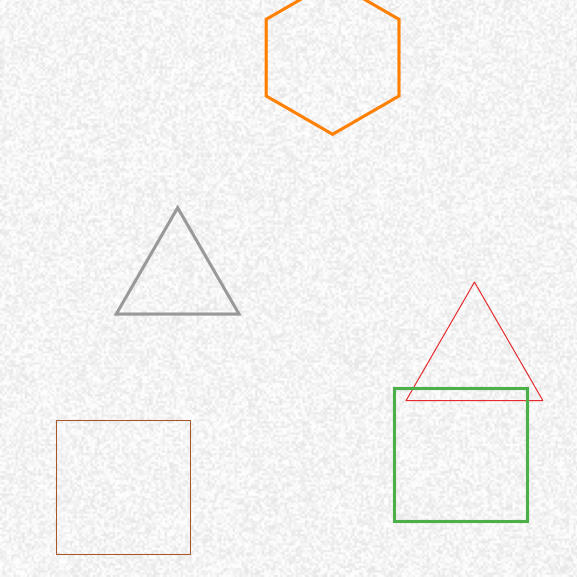[{"shape": "triangle", "thickness": 0.5, "radius": 0.68, "center": [0.822, 0.374]}, {"shape": "square", "thickness": 1.5, "radius": 0.58, "center": [0.797, 0.212]}, {"shape": "hexagon", "thickness": 1.5, "radius": 0.66, "center": [0.576, 0.899]}, {"shape": "square", "thickness": 0.5, "radius": 0.58, "center": [0.214, 0.155]}, {"shape": "triangle", "thickness": 1.5, "radius": 0.61, "center": [0.308, 0.517]}]